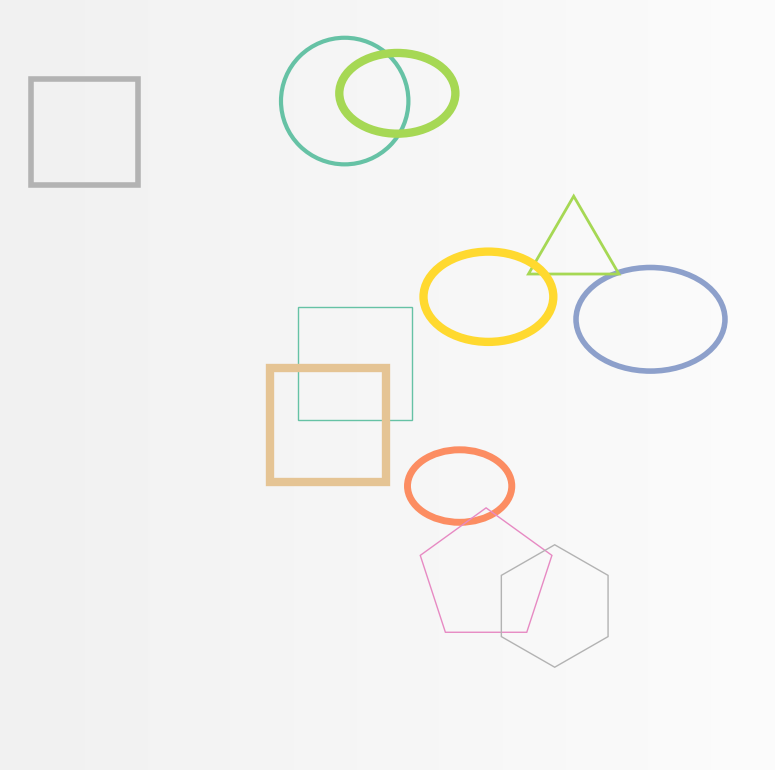[{"shape": "square", "thickness": 0.5, "radius": 0.37, "center": [0.458, 0.528]}, {"shape": "circle", "thickness": 1.5, "radius": 0.41, "center": [0.445, 0.869]}, {"shape": "oval", "thickness": 2.5, "radius": 0.34, "center": [0.593, 0.369]}, {"shape": "oval", "thickness": 2, "radius": 0.48, "center": [0.839, 0.585]}, {"shape": "pentagon", "thickness": 0.5, "radius": 0.45, "center": [0.627, 0.251]}, {"shape": "triangle", "thickness": 1, "radius": 0.34, "center": [0.74, 0.678]}, {"shape": "oval", "thickness": 3, "radius": 0.37, "center": [0.513, 0.879]}, {"shape": "oval", "thickness": 3, "radius": 0.42, "center": [0.63, 0.615]}, {"shape": "square", "thickness": 3, "radius": 0.37, "center": [0.423, 0.448]}, {"shape": "hexagon", "thickness": 0.5, "radius": 0.4, "center": [0.716, 0.213]}, {"shape": "square", "thickness": 2, "radius": 0.34, "center": [0.109, 0.829]}]